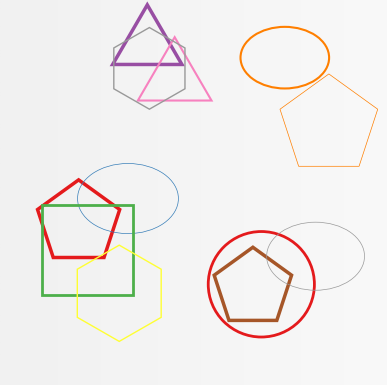[{"shape": "circle", "thickness": 2, "radius": 0.68, "center": [0.674, 0.262]}, {"shape": "pentagon", "thickness": 2.5, "radius": 0.56, "center": [0.203, 0.421]}, {"shape": "oval", "thickness": 0.5, "radius": 0.65, "center": [0.33, 0.484]}, {"shape": "square", "thickness": 2, "radius": 0.59, "center": [0.226, 0.35]}, {"shape": "triangle", "thickness": 2.5, "radius": 0.52, "center": [0.38, 0.884]}, {"shape": "oval", "thickness": 1.5, "radius": 0.57, "center": [0.735, 0.85]}, {"shape": "pentagon", "thickness": 0.5, "radius": 0.66, "center": [0.849, 0.675]}, {"shape": "hexagon", "thickness": 1, "radius": 0.62, "center": [0.308, 0.238]}, {"shape": "pentagon", "thickness": 2.5, "radius": 0.52, "center": [0.653, 0.253]}, {"shape": "triangle", "thickness": 1.5, "radius": 0.55, "center": [0.451, 0.794]}, {"shape": "oval", "thickness": 0.5, "radius": 0.63, "center": [0.814, 0.335]}, {"shape": "hexagon", "thickness": 1, "radius": 0.53, "center": [0.386, 0.822]}]